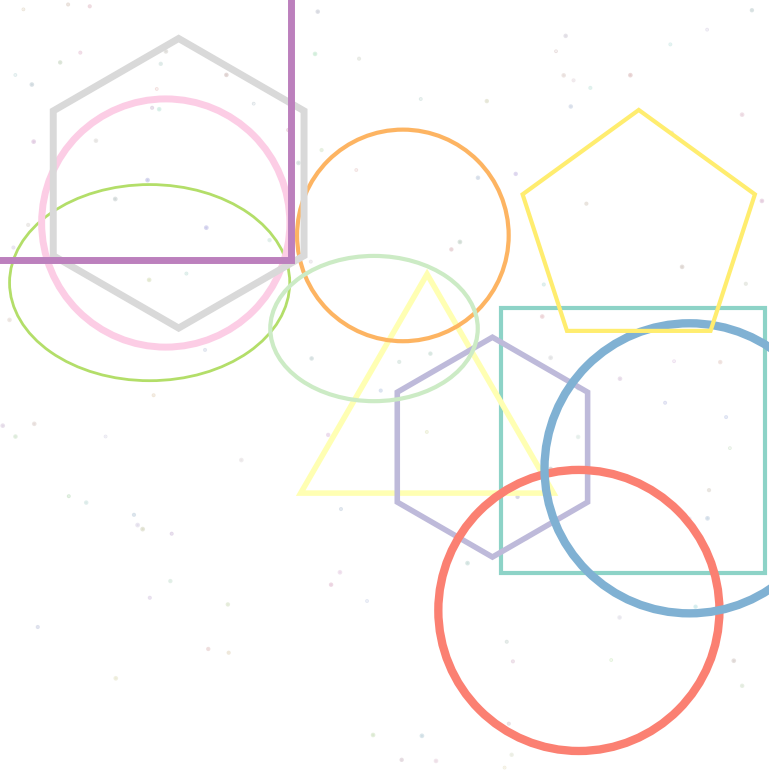[{"shape": "square", "thickness": 1.5, "radius": 0.86, "center": [0.822, 0.428]}, {"shape": "triangle", "thickness": 2, "radius": 0.95, "center": [0.555, 0.454]}, {"shape": "hexagon", "thickness": 2, "radius": 0.71, "center": [0.64, 0.419]}, {"shape": "circle", "thickness": 3, "radius": 0.91, "center": [0.752, 0.207]}, {"shape": "circle", "thickness": 3, "radius": 0.94, "center": [0.896, 0.392]}, {"shape": "circle", "thickness": 1.5, "radius": 0.69, "center": [0.523, 0.694]}, {"shape": "oval", "thickness": 1, "radius": 0.91, "center": [0.194, 0.633]}, {"shape": "circle", "thickness": 2.5, "radius": 0.81, "center": [0.215, 0.71]}, {"shape": "hexagon", "thickness": 2.5, "radius": 0.94, "center": [0.232, 0.762]}, {"shape": "square", "thickness": 2.5, "radius": 0.96, "center": [0.185, 0.854]}, {"shape": "oval", "thickness": 1.5, "radius": 0.67, "center": [0.486, 0.573]}, {"shape": "pentagon", "thickness": 1.5, "radius": 0.79, "center": [0.83, 0.699]}]